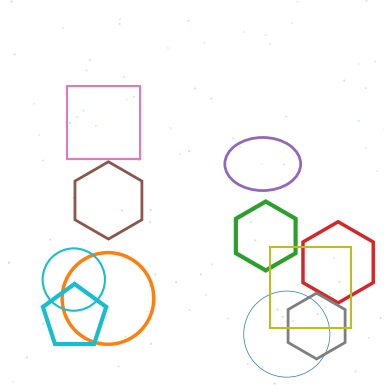[{"shape": "circle", "thickness": 0.5, "radius": 0.56, "center": [0.745, 0.132]}, {"shape": "circle", "thickness": 2.5, "radius": 0.6, "center": [0.28, 0.225]}, {"shape": "hexagon", "thickness": 3, "radius": 0.45, "center": [0.69, 0.387]}, {"shape": "hexagon", "thickness": 2.5, "radius": 0.53, "center": [0.878, 0.319]}, {"shape": "oval", "thickness": 2, "radius": 0.49, "center": [0.682, 0.574]}, {"shape": "hexagon", "thickness": 2, "radius": 0.5, "center": [0.282, 0.479]}, {"shape": "square", "thickness": 1.5, "radius": 0.47, "center": [0.269, 0.682]}, {"shape": "hexagon", "thickness": 2, "radius": 0.43, "center": [0.822, 0.153]}, {"shape": "square", "thickness": 1.5, "radius": 0.52, "center": [0.806, 0.254]}, {"shape": "pentagon", "thickness": 3, "radius": 0.43, "center": [0.194, 0.176]}, {"shape": "circle", "thickness": 1.5, "radius": 0.4, "center": [0.192, 0.274]}]